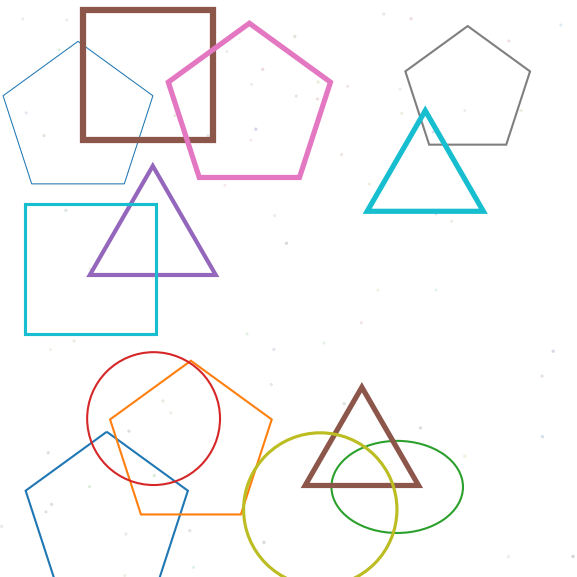[{"shape": "pentagon", "thickness": 1, "radius": 0.74, "center": [0.185, 0.104]}, {"shape": "pentagon", "thickness": 0.5, "radius": 0.68, "center": [0.135, 0.791]}, {"shape": "pentagon", "thickness": 1, "radius": 0.74, "center": [0.331, 0.227]}, {"shape": "oval", "thickness": 1, "radius": 0.57, "center": [0.688, 0.156]}, {"shape": "circle", "thickness": 1, "radius": 0.58, "center": [0.266, 0.274]}, {"shape": "triangle", "thickness": 2, "radius": 0.63, "center": [0.265, 0.586]}, {"shape": "triangle", "thickness": 2.5, "radius": 0.57, "center": [0.627, 0.215]}, {"shape": "square", "thickness": 3, "radius": 0.56, "center": [0.256, 0.869]}, {"shape": "pentagon", "thickness": 2.5, "radius": 0.74, "center": [0.432, 0.811]}, {"shape": "pentagon", "thickness": 1, "radius": 0.57, "center": [0.81, 0.84]}, {"shape": "circle", "thickness": 1.5, "radius": 0.66, "center": [0.555, 0.117]}, {"shape": "square", "thickness": 1.5, "radius": 0.56, "center": [0.157, 0.533]}, {"shape": "triangle", "thickness": 2.5, "radius": 0.58, "center": [0.736, 0.691]}]